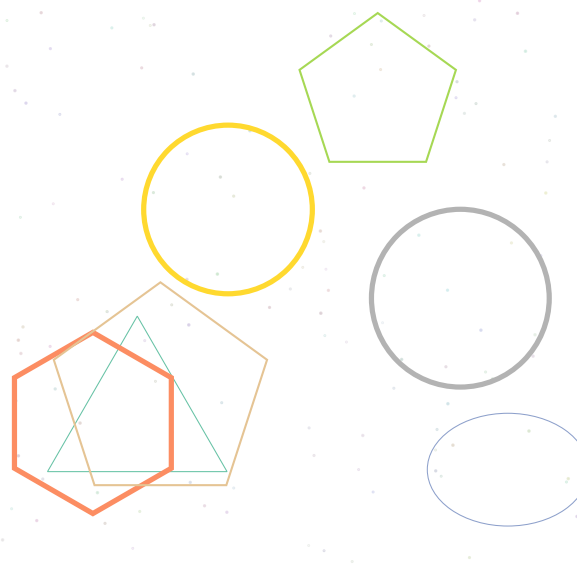[{"shape": "triangle", "thickness": 0.5, "radius": 0.9, "center": [0.238, 0.272]}, {"shape": "hexagon", "thickness": 2.5, "radius": 0.78, "center": [0.161, 0.267]}, {"shape": "oval", "thickness": 0.5, "radius": 0.7, "center": [0.879, 0.186]}, {"shape": "pentagon", "thickness": 1, "radius": 0.71, "center": [0.654, 0.834]}, {"shape": "circle", "thickness": 2.5, "radius": 0.73, "center": [0.395, 0.636]}, {"shape": "pentagon", "thickness": 1, "radius": 0.97, "center": [0.278, 0.316]}, {"shape": "circle", "thickness": 2.5, "radius": 0.77, "center": [0.797, 0.483]}]